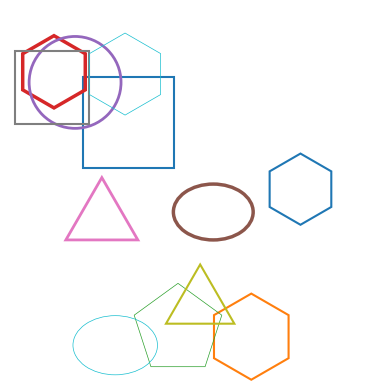[{"shape": "hexagon", "thickness": 1.5, "radius": 0.46, "center": [0.78, 0.509]}, {"shape": "square", "thickness": 1.5, "radius": 0.59, "center": [0.333, 0.682]}, {"shape": "hexagon", "thickness": 1.5, "radius": 0.56, "center": [0.653, 0.126]}, {"shape": "pentagon", "thickness": 0.5, "radius": 0.6, "center": [0.462, 0.144]}, {"shape": "hexagon", "thickness": 2.5, "radius": 0.47, "center": [0.14, 0.814]}, {"shape": "circle", "thickness": 2, "radius": 0.6, "center": [0.195, 0.786]}, {"shape": "oval", "thickness": 2.5, "radius": 0.52, "center": [0.554, 0.449]}, {"shape": "triangle", "thickness": 2, "radius": 0.54, "center": [0.265, 0.431]}, {"shape": "square", "thickness": 1.5, "radius": 0.48, "center": [0.135, 0.773]}, {"shape": "triangle", "thickness": 1.5, "radius": 0.51, "center": [0.52, 0.21]}, {"shape": "oval", "thickness": 0.5, "radius": 0.55, "center": [0.299, 0.103]}, {"shape": "hexagon", "thickness": 0.5, "radius": 0.53, "center": [0.325, 0.808]}]